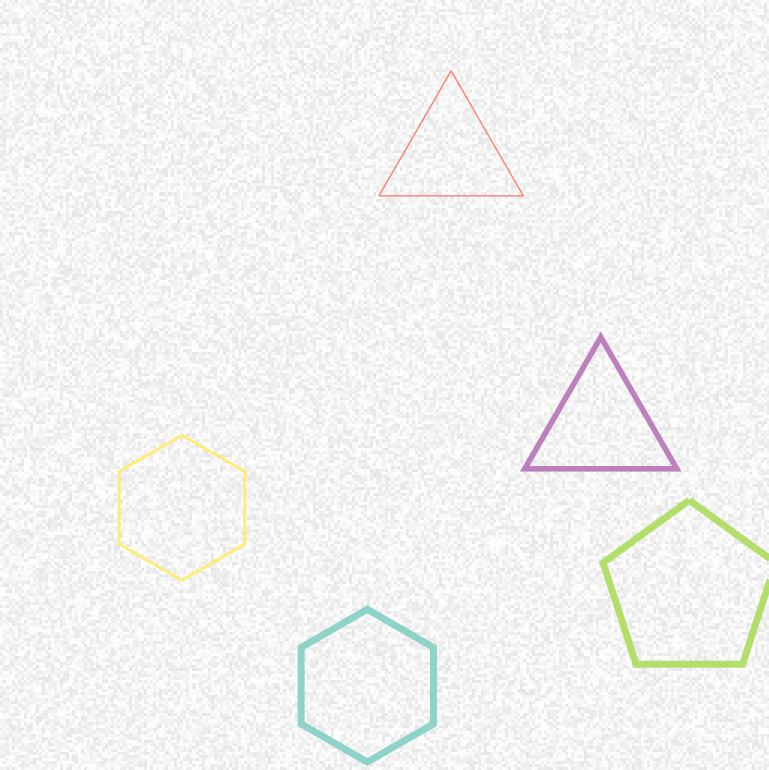[{"shape": "hexagon", "thickness": 2.5, "radius": 0.5, "center": [0.477, 0.109]}, {"shape": "triangle", "thickness": 0.5, "radius": 0.54, "center": [0.586, 0.8]}, {"shape": "pentagon", "thickness": 2.5, "radius": 0.59, "center": [0.895, 0.233]}, {"shape": "triangle", "thickness": 2, "radius": 0.57, "center": [0.78, 0.448]}, {"shape": "hexagon", "thickness": 1, "radius": 0.47, "center": [0.236, 0.341]}]